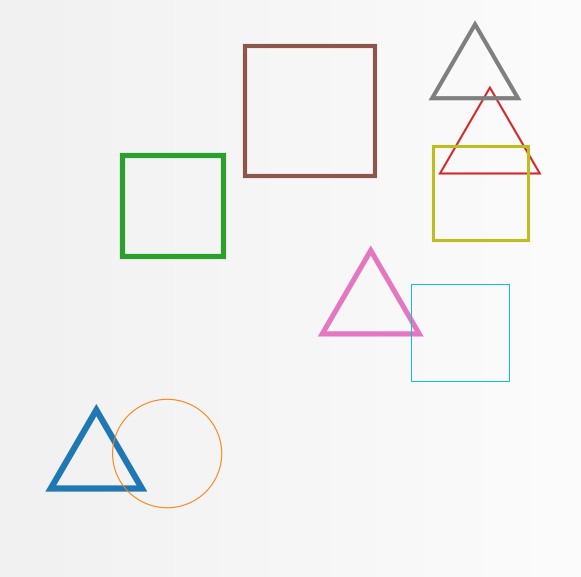[{"shape": "triangle", "thickness": 3, "radius": 0.45, "center": [0.166, 0.199]}, {"shape": "circle", "thickness": 0.5, "radius": 0.47, "center": [0.288, 0.214]}, {"shape": "square", "thickness": 2.5, "radius": 0.43, "center": [0.297, 0.643]}, {"shape": "triangle", "thickness": 1, "radius": 0.5, "center": [0.843, 0.748]}, {"shape": "square", "thickness": 2, "radius": 0.56, "center": [0.533, 0.807]}, {"shape": "triangle", "thickness": 2.5, "radius": 0.48, "center": [0.638, 0.469]}, {"shape": "triangle", "thickness": 2, "radius": 0.43, "center": [0.817, 0.872]}, {"shape": "square", "thickness": 1.5, "radius": 0.41, "center": [0.827, 0.665]}, {"shape": "square", "thickness": 0.5, "radius": 0.42, "center": [0.791, 0.424]}]